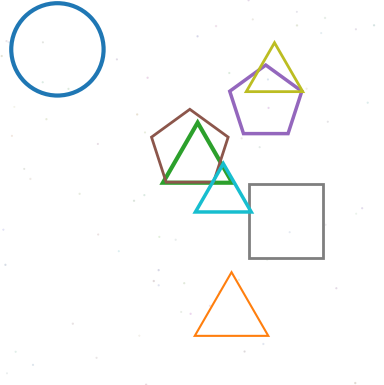[{"shape": "circle", "thickness": 3, "radius": 0.6, "center": [0.149, 0.872]}, {"shape": "triangle", "thickness": 1.5, "radius": 0.55, "center": [0.601, 0.183]}, {"shape": "triangle", "thickness": 3, "radius": 0.52, "center": [0.513, 0.577]}, {"shape": "pentagon", "thickness": 2.5, "radius": 0.49, "center": [0.69, 0.733]}, {"shape": "pentagon", "thickness": 2, "radius": 0.52, "center": [0.493, 0.611]}, {"shape": "square", "thickness": 2, "radius": 0.48, "center": [0.743, 0.427]}, {"shape": "triangle", "thickness": 2, "radius": 0.42, "center": [0.713, 0.804]}, {"shape": "triangle", "thickness": 2.5, "radius": 0.42, "center": [0.58, 0.491]}]